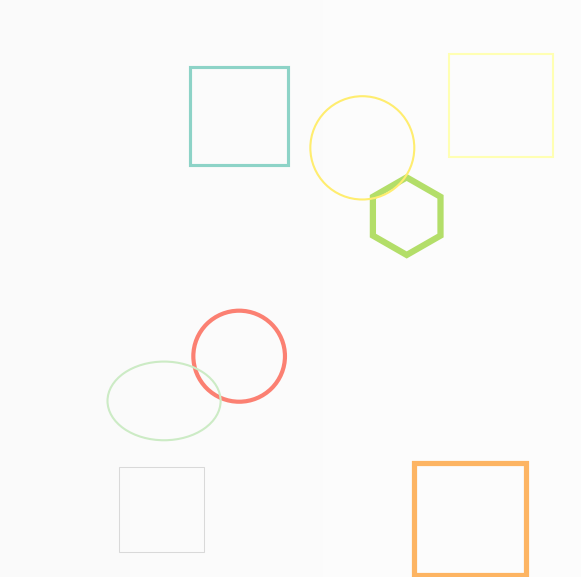[{"shape": "square", "thickness": 1.5, "radius": 0.42, "center": [0.411, 0.799]}, {"shape": "square", "thickness": 1, "radius": 0.45, "center": [0.862, 0.817]}, {"shape": "circle", "thickness": 2, "radius": 0.39, "center": [0.411, 0.382]}, {"shape": "square", "thickness": 2.5, "radius": 0.48, "center": [0.809, 0.101]}, {"shape": "hexagon", "thickness": 3, "radius": 0.34, "center": [0.7, 0.625]}, {"shape": "square", "thickness": 0.5, "radius": 0.37, "center": [0.278, 0.118]}, {"shape": "oval", "thickness": 1, "radius": 0.49, "center": [0.282, 0.305]}, {"shape": "circle", "thickness": 1, "radius": 0.45, "center": [0.623, 0.743]}]